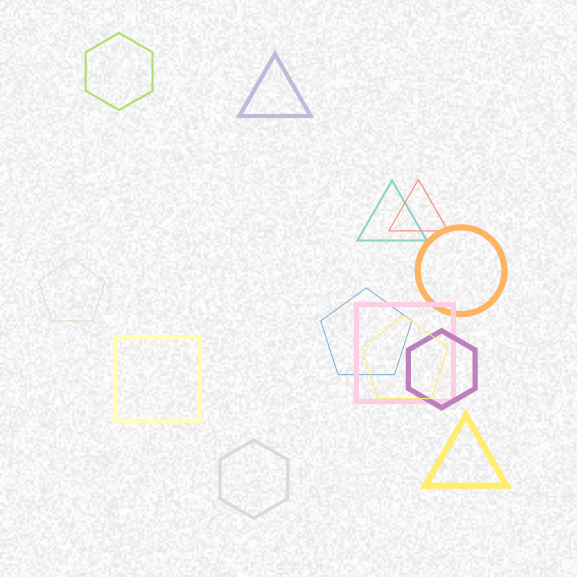[{"shape": "triangle", "thickness": 1, "radius": 0.35, "center": [0.679, 0.617]}, {"shape": "square", "thickness": 2, "radius": 0.37, "center": [0.273, 0.343]}, {"shape": "triangle", "thickness": 2, "radius": 0.36, "center": [0.476, 0.834]}, {"shape": "triangle", "thickness": 0.5, "radius": 0.3, "center": [0.725, 0.629]}, {"shape": "pentagon", "thickness": 0.5, "radius": 0.42, "center": [0.634, 0.418]}, {"shape": "circle", "thickness": 3, "radius": 0.38, "center": [0.798, 0.53]}, {"shape": "hexagon", "thickness": 1, "radius": 0.33, "center": [0.206, 0.875]}, {"shape": "square", "thickness": 2.5, "radius": 0.42, "center": [0.7, 0.389]}, {"shape": "hexagon", "thickness": 1.5, "radius": 0.34, "center": [0.439, 0.169]}, {"shape": "hexagon", "thickness": 2.5, "radius": 0.33, "center": [0.765, 0.36]}, {"shape": "pentagon", "thickness": 0.5, "radius": 0.3, "center": [0.125, 0.493]}, {"shape": "triangle", "thickness": 3, "radius": 0.41, "center": [0.807, 0.199]}, {"shape": "pentagon", "thickness": 0.5, "radius": 0.4, "center": [0.701, 0.373]}]